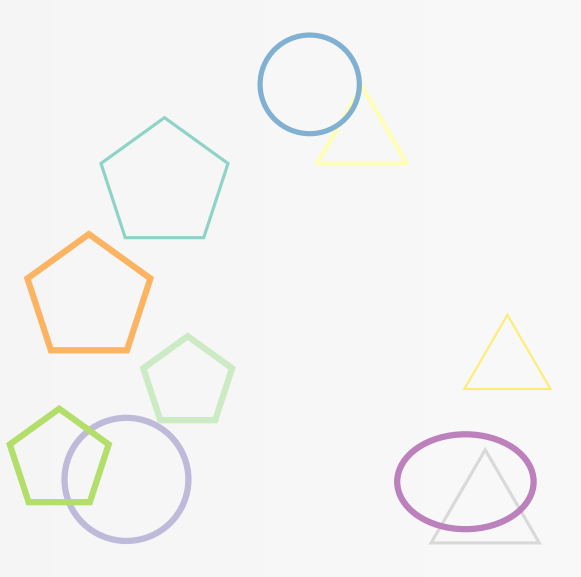[{"shape": "pentagon", "thickness": 1.5, "radius": 0.57, "center": [0.283, 0.681]}, {"shape": "triangle", "thickness": 2, "radius": 0.44, "center": [0.623, 0.761]}, {"shape": "circle", "thickness": 3, "radius": 0.53, "center": [0.218, 0.169]}, {"shape": "circle", "thickness": 2.5, "radius": 0.43, "center": [0.533, 0.853]}, {"shape": "pentagon", "thickness": 3, "radius": 0.56, "center": [0.153, 0.483]}, {"shape": "pentagon", "thickness": 3, "radius": 0.45, "center": [0.102, 0.202]}, {"shape": "triangle", "thickness": 1.5, "radius": 0.54, "center": [0.835, 0.113]}, {"shape": "oval", "thickness": 3, "radius": 0.59, "center": [0.801, 0.165]}, {"shape": "pentagon", "thickness": 3, "radius": 0.4, "center": [0.323, 0.337]}, {"shape": "triangle", "thickness": 1, "radius": 0.43, "center": [0.873, 0.368]}]